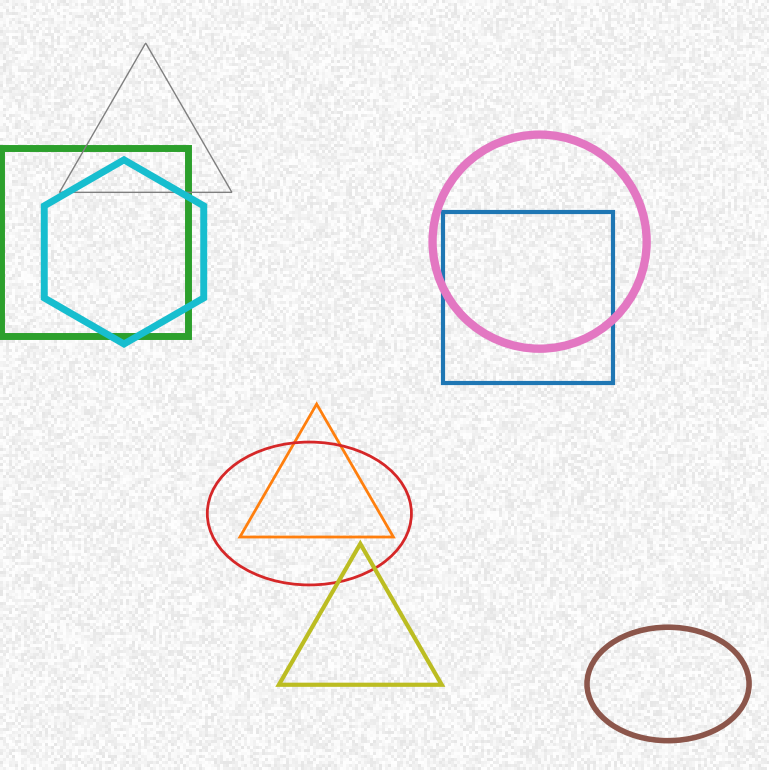[{"shape": "square", "thickness": 1.5, "radius": 0.55, "center": [0.686, 0.614]}, {"shape": "triangle", "thickness": 1, "radius": 0.58, "center": [0.411, 0.36]}, {"shape": "square", "thickness": 2.5, "radius": 0.61, "center": [0.123, 0.686]}, {"shape": "oval", "thickness": 1, "radius": 0.66, "center": [0.402, 0.333]}, {"shape": "oval", "thickness": 2, "radius": 0.53, "center": [0.868, 0.112]}, {"shape": "circle", "thickness": 3, "radius": 0.7, "center": [0.701, 0.686]}, {"shape": "triangle", "thickness": 0.5, "radius": 0.65, "center": [0.189, 0.815]}, {"shape": "triangle", "thickness": 1.5, "radius": 0.61, "center": [0.468, 0.172]}, {"shape": "hexagon", "thickness": 2.5, "radius": 0.6, "center": [0.161, 0.673]}]